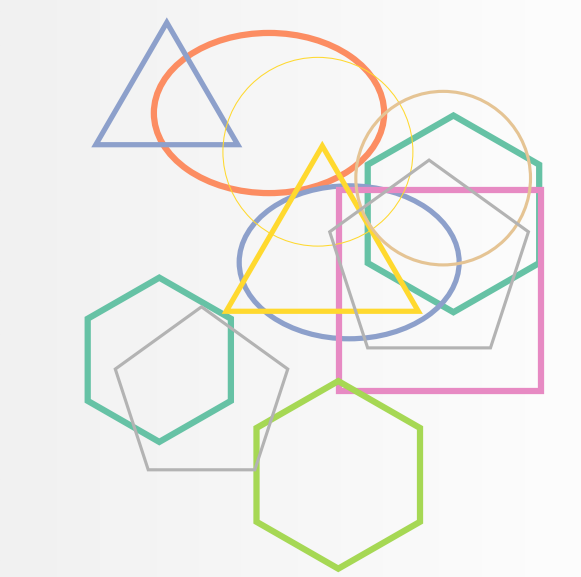[{"shape": "hexagon", "thickness": 3, "radius": 0.85, "center": [0.78, 0.629]}, {"shape": "hexagon", "thickness": 3, "radius": 0.71, "center": [0.274, 0.376]}, {"shape": "oval", "thickness": 3, "radius": 0.99, "center": [0.463, 0.803]}, {"shape": "triangle", "thickness": 2.5, "radius": 0.71, "center": [0.287, 0.819]}, {"shape": "oval", "thickness": 2.5, "radius": 0.95, "center": [0.601, 0.545]}, {"shape": "square", "thickness": 3, "radius": 0.87, "center": [0.757, 0.496]}, {"shape": "hexagon", "thickness": 3, "radius": 0.81, "center": [0.582, 0.177]}, {"shape": "circle", "thickness": 0.5, "radius": 0.82, "center": [0.547, 0.736]}, {"shape": "triangle", "thickness": 2.5, "radius": 0.95, "center": [0.554, 0.556]}, {"shape": "circle", "thickness": 1.5, "radius": 0.75, "center": [0.762, 0.691]}, {"shape": "pentagon", "thickness": 1.5, "radius": 0.9, "center": [0.738, 0.542]}, {"shape": "pentagon", "thickness": 1.5, "radius": 0.78, "center": [0.347, 0.312]}]